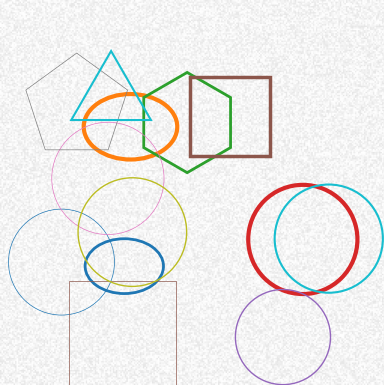[{"shape": "circle", "thickness": 0.5, "radius": 0.69, "center": [0.16, 0.319]}, {"shape": "oval", "thickness": 2, "radius": 0.51, "center": [0.323, 0.309]}, {"shape": "oval", "thickness": 3, "radius": 0.61, "center": [0.339, 0.671]}, {"shape": "hexagon", "thickness": 2, "radius": 0.65, "center": [0.486, 0.682]}, {"shape": "circle", "thickness": 3, "radius": 0.71, "center": [0.787, 0.378]}, {"shape": "circle", "thickness": 1, "radius": 0.62, "center": [0.735, 0.125]}, {"shape": "square", "thickness": 2.5, "radius": 0.51, "center": [0.597, 0.698]}, {"shape": "square", "thickness": 0.5, "radius": 0.7, "center": [0.318, 0.13]}, {"shape": "circle", "thickness": 0.5, "radius": 0.73, "center": [0.28, 0.537]}, {"shape": "pentagon", "thickness": 0.5, "radius": 0.69, "center": [0.199, 0.723]}, {"shape": "circle", "thickness": 1, "radius": 0.71, "center": [0.344, 0.397]}, {"shape": "circle", "thickness": 1.5, "radius": 0.7, "center": [0.854, 0.38]}, {"shape": "triangle", "thickness": 1.5, "radius": 0.6, "center": [0.289, 0.748]}]